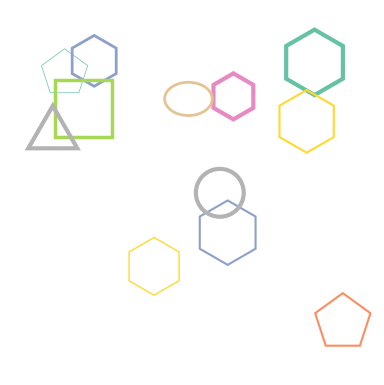[{"shape": "hexagon", "thickness": 3, "radius": 0.42, "center": [0.817, 0.838]}, {"shape": "pentagon", "thickness": 0.5, "radius": 0.32, "center": [0.168, 0.81]}, {"shape": "pentagon", "thickness": 1.5, "radius": 0.38, "center": [0.89, 0.163]}, {"shape": "hexagon", "thickness": 2, "radius": 0.33, "center": [0.245, 0.842]}, {"shape": "hexagon", "thickness": 1.5, "radius": 0.42, "center": [0.591, 0.396]}, {"shape": "hexagon", "thickness": 3, "radius": 0.3, "center": [0.606, 0.75]}, {"shape": "square", "thickness": 2.5, "radius": 0.37, "center": [0.217, 0.719]}, {"shape": "hexagon", "thickness": 1.5, "radius": 0.41, "center": [0.796, 0.685]}, {"shape": "hexagon", "thickness": 1, "radius": 0.37, "center": [0.4, 0.308]}, {"shape": "oval", "thickness": 2, "radius": 0.31, "center": [0.489, 0.743]}, {"shape": "circle", "thickness": 3, "radius": 0.31, "center": [0.571, 0.499]}, {"shape": "triangle", "thickness": 3, "radius": 0.37, "center": [0.137, 0.652]}]